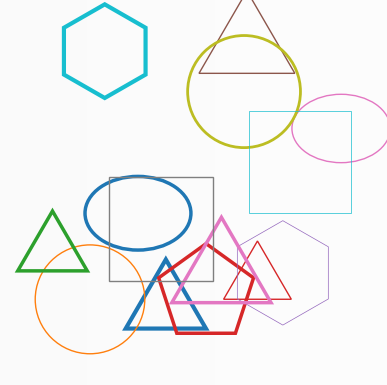[{"shape": "triangle", "thickness": 3, "radius": 0.6, "center": [0.428, 0.206]}, {"shape": "oval", "thickness": 2.5, "radius": 0.68, "center": [0.356, 0.446]}, {"shape": "circle", "thickness": 1, "radius": 0.71, "center": [0.232, 0.223]}, {"shape": "triangle", "thickness": 2.5, "radius": 0.52, "center": [0.135, 0.348]}, {"shape": "pentagon", "thickness": 2.5, "radius": 0.64, "center": [0.532, 0.239]}, {"shape": "triangle", "thickness": 1, "radius": 0.5, "center": [0.664, 0.273]}, {"shape": "hexagon", "thickness": 0.5, "radius": 0.68, "center": [0.73, 0.291]}, {"shape": "triangle", "thickness": 1, "radius": 0.71, "center": [0.637, 0.881]}, {"shape": "oval", "thickness": 1, "radius": 0.63, "center": [0.88, 0.666]}, {"shape": "triangle", "thickness": 2.5, "radius": 0.74, "center": [0.571, 0.288]}, {"shape": "square", "thickness": 1, "radius": 0.67, "center": [0.416, 0.406]}, {"shape": "circle", "thickness": 2, "radius": 0.73, "center": [0.63, 0.762]}, {"shape": "hexagon", "thickness": 3, "radius": 0.61, "center": [0.27, 0.867]}, {"shape": "square", "thickness": 0.5, "radius": 0.66, "center": [0.774, 0.579]}]